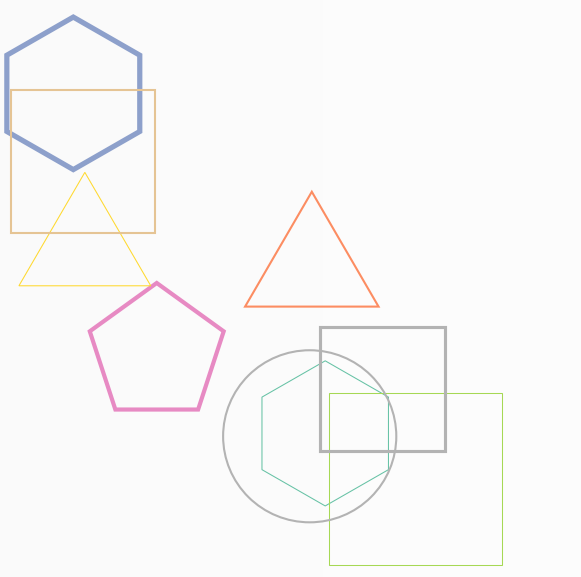[{"shape": "hexagon", "thickness": 0.5, "radius": 0.63, "center": [0.56, 0.249]}, {"shape": "triangle", "thickness": 1, "radius": 0.66, "center": [0.536, 0.535]}, {"shape": "hexagon", "thickness": 2.5, "radius": 0.66, "center": [0.126, 0.838]}, {"shape": "pentagon", "thickness": 2, "radius": 0.61, "center": [0.27, 0.388]}, {"shape": "square", "thickness": 0.5, "radius": 0.75, "center": [0.715, 0.17]}, {"shape": "triangle", "thickness": 0.5, "radius": 0.65, "center": [0.146, 0.57]}, {"shape": "square", "thickness": 1, "radius": 0.62, "center": [0.143, 0.719]}, {"shape": "circle", "thickness": 1, "radius": 0.74, "center": [0.533, 0.244]}, {"shape": "square", "thickness": 1.5, "radius": 0.53, "center": [0.658, 0.326]}]